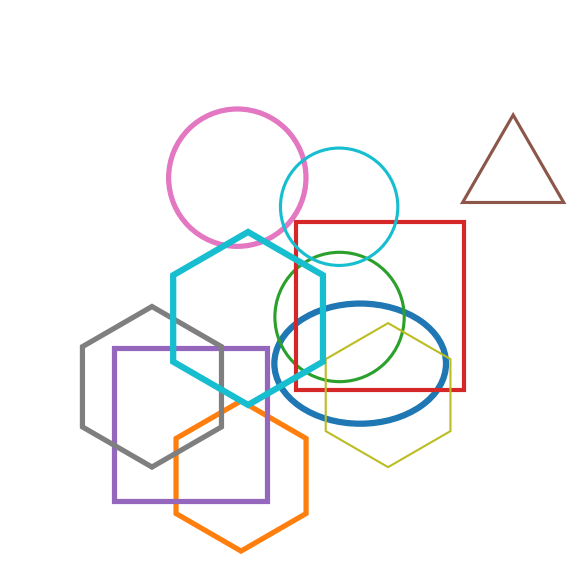[{"shape": "oval", "thickness": 3, "radius": 0.74, "center": [0.624, 0.369]}, {"shape": "hexagon", "thickness": 2.5, "radius": 0.65, "center": [0.417, 0.175]}, {"shape": "circle", "thickness": 1.5, "radius": 0.56, "center": [0.588, 0.45]}, {"shape": "square", "thickness": 2, "radius": 0.73, "center": [0.658, 0.47]}, {"shape": "square", "thickness": 2.5, "radius": 0.67, "center": [0.33, 0.264]}, {"shape": "triangle", "thickness": 1.5, "radius": 0.51, "center": [0.889, 0.699]}, {"shape": "circle", "thickness": 2.5, "radius": 0.59, "center": [0.411, 0.691]}, {"shape": "hexagon", "thickness": 2.5, "radius": 0.69, "center": [0.263, 0.329]}, {"shape": "hexagon", "thickness": 1, "radius": 0.62, "center": [0.672, 0.315]}, {"shape": "circle", "thickness": 1.5, "radius": 0.51, "center": [0.587, 0.641]}, {"shape": "hexagon", "thickness": 3, "radius": 0.75, "center": [0.43, 0.448]}]